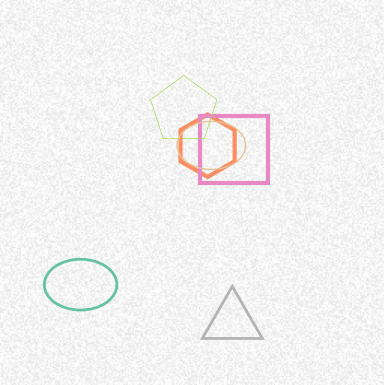[{"shape": "oval", "thickness": 2, "radius": 0.47, "center": [0.209, 0.261]}, {"shape": "hexagon", "thickness": 3, "radius": 0.41, "center": [0.539, 0.622]}, {"shape": "square", "thickness": 3, "radius": 0.44, "center": [0.607, 0.612]}, {"shape": "pentagon", "thickness": 0.5, "radius": 0.45, "center": [0.477, 0.713]}, {"shape": "oval", "thickness": 1, "radius": 0.45, "center": [0.549, 0.622]}, {"shape": "triangle", "thickness": 2, "radius": 0.45, "center": [0.603, 0.166]}]